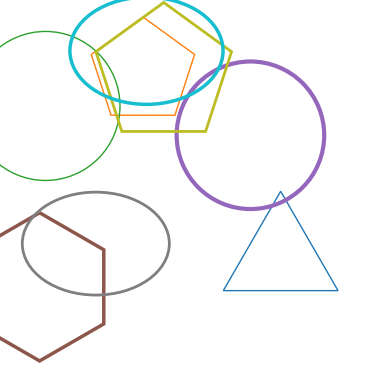[{"shape": "triangle", "thickness": 1, "radius": 0.86, "center": [0.729, 0.331]}, {"shape": "pentagon", "thickness": 1, "radius": 0.71, "center": [0.371, 0.815]}, {"shape": "circle", "thickness": 1, "radius": 0.97, "center": [0.118, 0.725]}, {"shape": "circle", "thickness": 3, "radius": 0.96, "center": [0.65, 0.649]}, {"shape": "hexagon", "thickness": 2.5, "radius": 0.96, "center": [0.103, 0.255]}, {"shape": "oval", "thickness": 2, "radius": 0.95, "center": [0.249, 0.367]}, {"shape": "pentagon", "thickness": 2, "radius": 0.93, "center": [0.425, 0.808]}, {"shape": "oval", "thickness": 2.5, "radius": 0.99, "center": [0.38, 0.868]}]